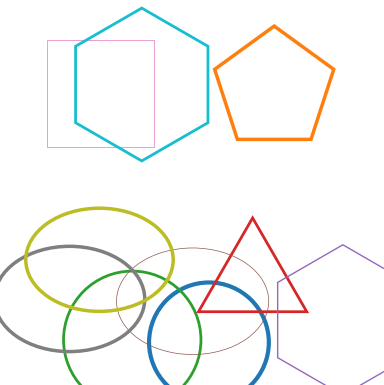[{"shape": "circle", "thickness": 3, "radius": 0.78, "center": [0.543, 0.111]}, {"shape": "pentagon", "thickness": 2.5, "radius": 0.81, "center": [0.712, 0.77]}, {"shape": "circle", "thickness": 2, "radius": 0.89, "center": [0.343, 0.117]}, {"shape": "triangle", "thickness": 2, "radius": 0.81, "center": [0.656, 0.272]}, {"shape": "hexagon", "thickness": 1, "radius": 0.98, "center": [0.891, 0.169]}, {"shape": "oval", "thickness": 0.5, "radius": 0.99, "center": [0.5, 0.218]}, {"shape": "square", "thickness": 0.5, "radius": 0.69, "center": [0.26, 0.758]}, {"shape": "oval", "thickness": 2.5, "radius": 0.98, "center": [0.181, 0.224]}, {"shape": "oval", "thickness": 2.5, "radius": 0.96, "center": [0.258, 0.325]}, {"shape": "hexagon", "thickness": 2, "radius": 0.99, "center": [0.368, 0.78]}]